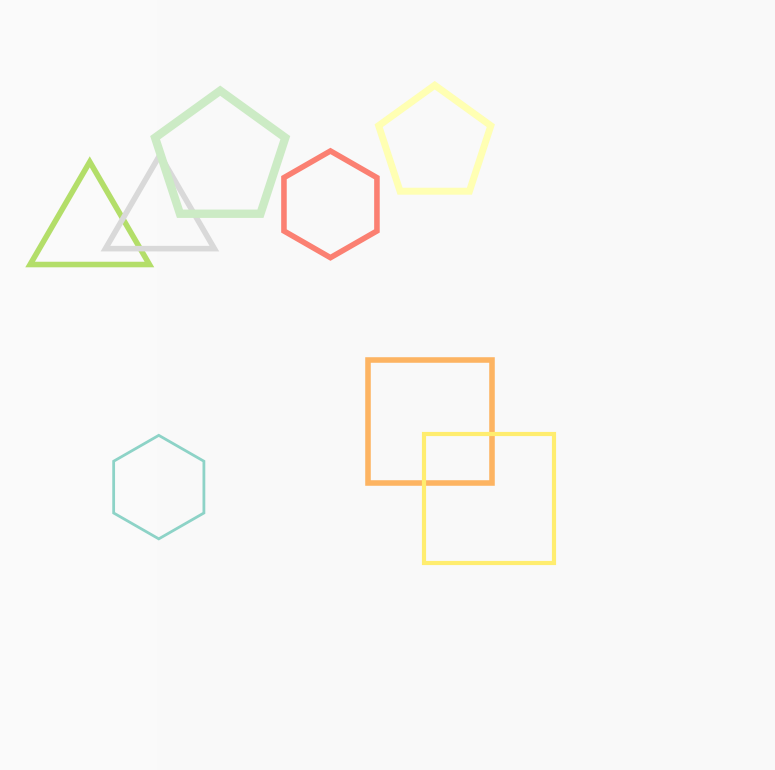[{"shape": "hexagon", "thickness": 1, "radius": 0.34, "center": [0.205, 0.367]}, {"shape": "pentagon", "thickness": 2.5, "radius": 0.38, "center": [0.561, 0.813]}, {"shape": "hexagon", "thickness": 2, "radius": 0.35, "center": [0.426, 0.735]}, {"shape": "square", "thickness": 2, "radius": 0.4, "center": [0.555, 0.452]}, {"shape": "triangle", "thickness": 2, "radius": 0.44, "center": [0.116, 0.701]}, {"shape": "triangle", "thickness": 2, "radius": 0.41, "center": [0.206, 0.718]}, {"shape": "pentagon", "thickness": 3, "radius": 0.44, "center": [0.284, 0.794]}, {"shape": "square", "thickness": 1.5, "radius": 0.42, "center": [0.631, 0.353]}]